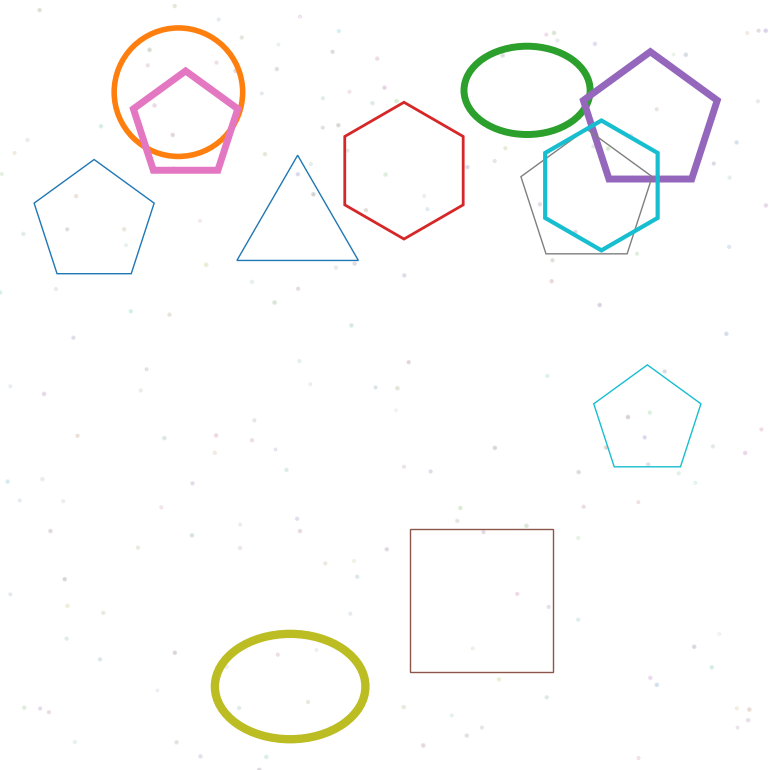[{"shape": "pentagon", "thickness": 0.5, "radius": 0.41, "center": [0.122, 0.711]}, {"shape": "triangle", "thickness": 0.5, "radius": 0.46, "center": [0.387, 0.707]}, {"shape": "circle", "thickness": 2, "radius": 0.42, "center": [0.232, 0.88]}, {"shape": "oval", "thickness": 2.5, "radius": 0.41, "center": [0.684, 0.883]}, {"shape": "hexagon", "thickness": 1, "radius": 0.44, "center": [0.525, 0.778]}, {"shape": "pentagon", "thickness": 2.5, "radius": 0.46, "center": [0.845, 0.841]}, {"shape": "square", "thickness": 0.5, "radius": 0.47, "center": [0.625, 0.22]}, {"shape": "pentagon", "thickness": 2.5, "radius": 0.36, "center": [0.241, 0.837]}, {"shape": "pentagon", "thickness": 0.5, "radius": 0.45, "center": [0.762, 0.743]}, {"shape": "oval", "thickness": 3, "radius": 0.49, "center": [0.377, 0.108]}, {"shape": "pentagon", "thickness": 0.5, "radius": 0.37, "center": [0.841, 0.453]}, {"shape": "hexagon", "thickness": 1.5, "radius": 0.42, "center": [0.781, 0.759]}]